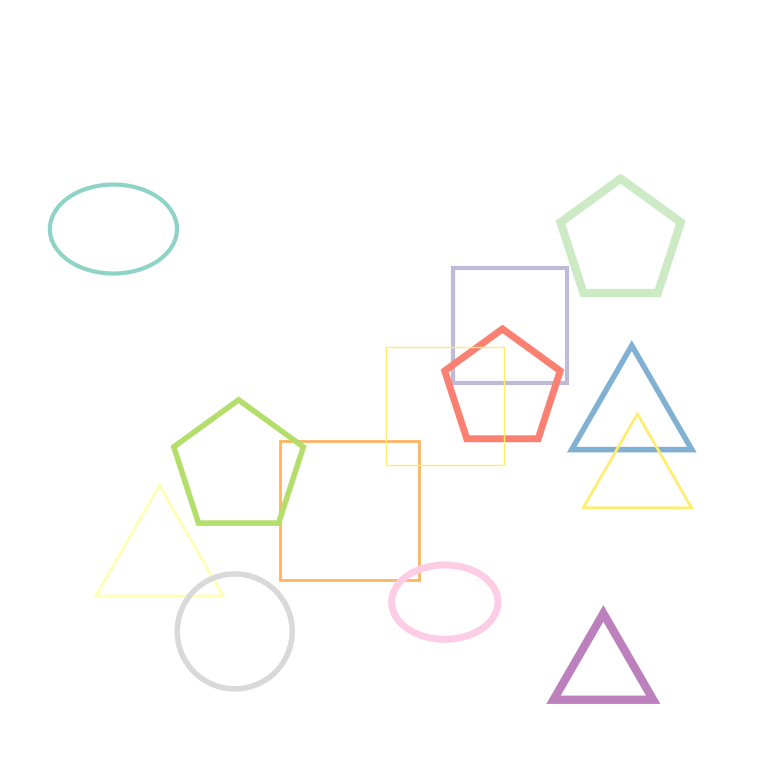[{"shape": "oval", "thickness": 1.5, "radius": 0.41, "center": [0.147, 0.703]}, {"shape": "triangle", "thickness": 1, "radius": 0.48, "center": [0.207, 0.274]}, {"shape": "square", "thickness": 1.5, "radius": 0.37, "center": [0.662, 0.577]}, {"shape": "pentagon", "thickness": 2.5, "radius": 0.39, "center": [0.653, 0.494]}, {"shape": "triangle", "thickness": 2, "radius": 0.45, "center": [0.82, 0.461]}, {"shape": "square", "thickness": 1, "radius": 0.45, "center": [0.453, 0.337]}, {"shape": "pentagon", "thickness": 2, "radius": 0.44, "center": [0.31, 0.392]}, {"shape": "oval", "thickness": 2.5, "radius": 0.35, "center": [0.578, 0.218]}, {"shape": "circle", "thickness": 2, "radius": 0.37, "center": [0.305, 0.18]}, {"shape": "triangle", "thickness": 3, "radius": 0.37, "center": [0.784, 0.129]}, {"shape": "pentagon", "thickness": 3, "radius": 0.41, "center": [0.806, 0.686]}, {"shape": "square", "thickness": 0.5, "radius": 0.38, "center": [0.578, 0.473]}, {"shape": "triangle", "thickness": 1, "radius": 0.41, "center": [0.828, 0.381]}]